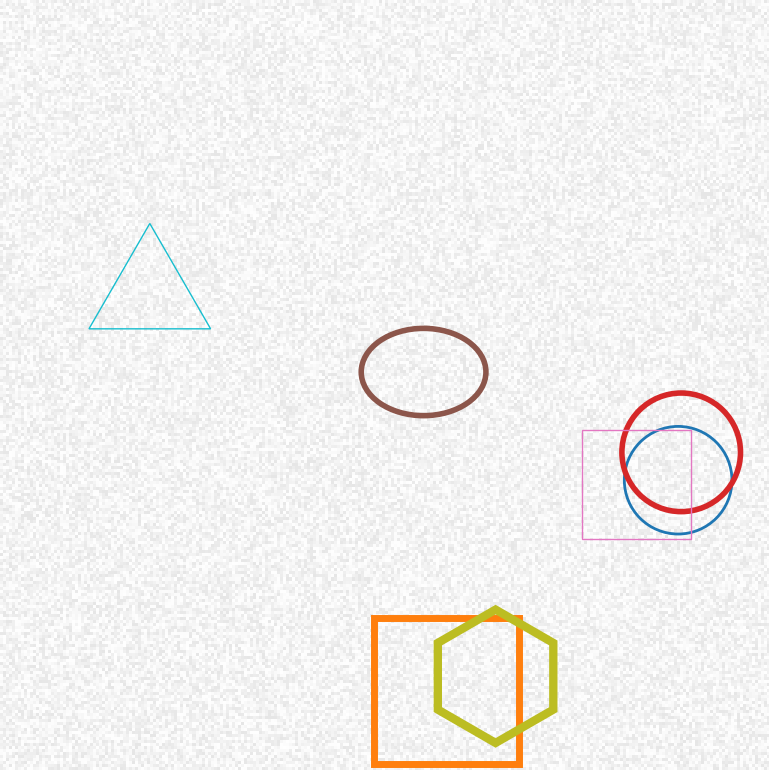[{"shape": "circle", "thickness": 1, "radius": 0.35, "center": [0.881, 0.376]}, {"shape": "square", "thickness": 2.5, "radius": 0.47, "center": [0.58, 0.103]}, {"shape": "circle", "thickness": 2, "radius": 0.39, "center": [0.885, 0.413]}, {"shape": "oval", "thickness": 2, "radius": 0.4, "center": [0.55, 0.517]}, {"shape": "square", "thickness": 0.5, "radius": 0.35, "center": [0.826, 0.371]}, {"shape": "hexagon", "thickness": 3, "radius": 0.43, "center": [0.644, 0.122]}, {"shape": "triangle", "thickness": 0.5, "radius": 0.46, "center": [0.195, 0.619]}]